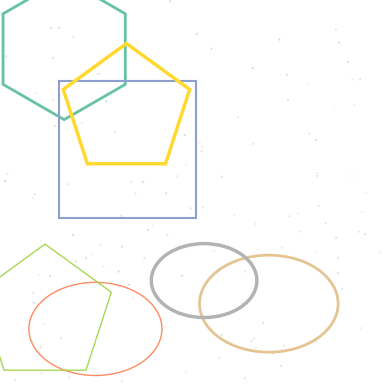[{"shape": "hexagon", "thickness": 2, "radius": 0.92, "center": [0.167, 0.873]}, {"shape": "oval", "thickness": 1, "radius": 0.86, "center": [0.248, 0.146]}, {"shape": "square", "thickness": 1.5, "radius": 0.89, "center": [0.33, 0.611]}, {"shape": "pentagon", "thickness": 1, "radius": 0.91, "center": [0.117, 0.185]}, {"shape": "pentagon", "thickness": 2.5, "radius": 0.86, "center": [0.328, 0.714]}, {"shape": "oval", "thickness": 2, "radius": 0.9, "center": [0.698, 0.211]}, {"shape": "oval", "thickness": 2.5, "radius": 0.69, "center": [0.53, 0.271]}]